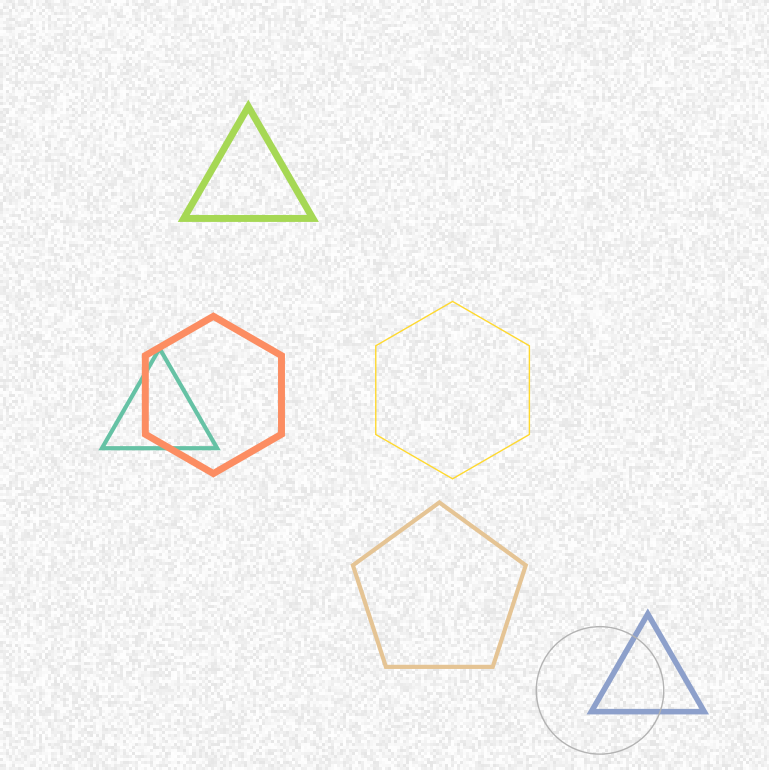[{"shape": "triangle", "thickness": 1.5, "radius": 0.43, "center": [0.207, 0.461]}, {"shape": "hexagon", "thickness": 2.5, "radius": 0.51, "center": [0.277, 0.487]}, {"shape": "triangle", "thickness": 2, "radius": 0.42, "center": [0.841, 0.118]}, {"shape": "triangle", "thickness": 2.5, "radius": 0.48, "center": [0.322, 0.765]}, {"shape": "hexagon", "thickness": 0.5, "radius": 0.58, "center": [0.588, 0.493]}, {"shape": "pentagon", "thickness": 1.5, "radius": 0.59, "center": [0.571, 0.229]}, {"shape": "circle", "thickness": 0.5, "radius": 0.41, "center": [0.779, 0.103]}]